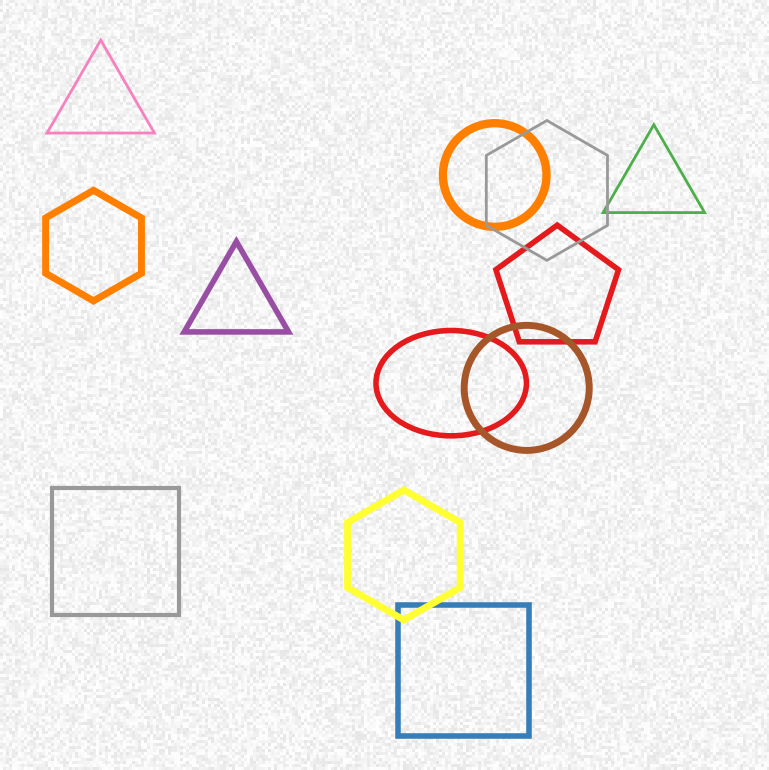[{"shape": "pentagon", "thickness": 2, "radius": 0.42, "center": [0.724, 0.624]}, {"shape": "oval", "thickness": 2, "radius": 0.49, "center": [0.586, 0.502]}, {"shape": "square", "thickness": 2, "radius": 0.43, "center": [0.602, 0.129]}, {"shape": "triangle", "thickness": 1, "radius": 0.38, "center": [0.849, 0.762]}, {"shape": "triangle", "thickness": 2, "radius": 0.39, "center": [0.307, 0.608]}, {"shape": "circle", "thickness": 3, "radius": 0.34, "center": [0.642, 0.773]}, {"shape": "hexagon", "thickness": 2.5, "radius": 0.36, "center": [0.121, 0.681]}, {"shape": "hexagon", "thickness": 2.5, "radius": 0.42, "center": [0.525, 0.279]}, {"shape": "circle", "thickness": 2.5, "radius": 0.41, "center": [0.684, 0.496]}, {"shape": "triangle", "thickness": 1, "radius": 0.4, "center": [0.131, 0.867]}, {"shape": "hexagon", "thickness": 1, "radius": 0.45, "center": [0.71, 0.753]}, {"shape": "square", "thickness": 1.5, "radius": 0.41, "center": [0.15, 0.284]}]